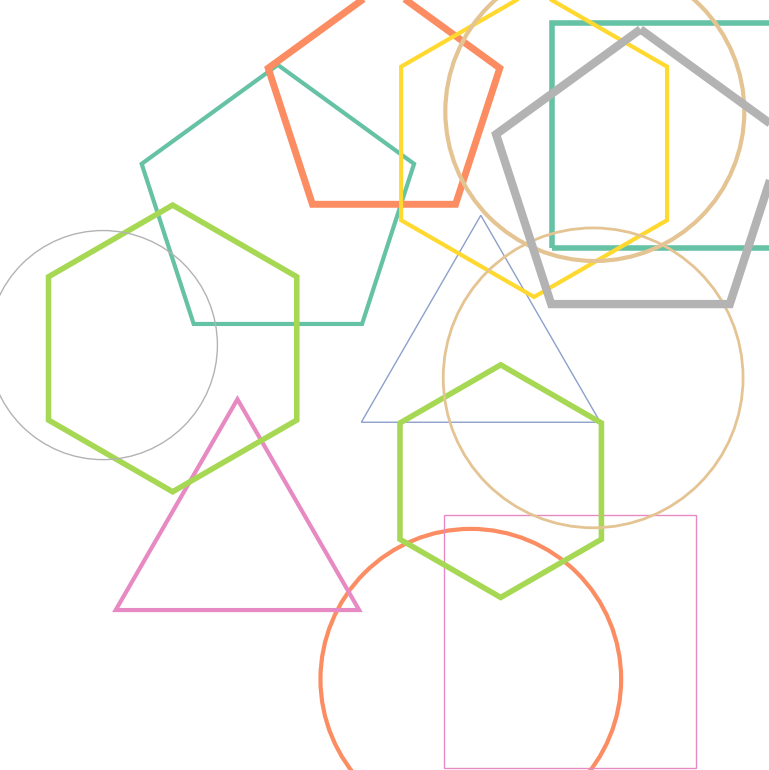[{"shape": "pentagon", "thickness": 1.5, "radius": 0.93, "center": [0.361, 0.73]}, {"shape": "square", "thickness": 2, "radius": 0.73, "center": [0.863, 0.824]}, {"shape": "circle", "thickness": 1.5, "radius": 0.98, "center": [0.611, 0.118]}, {"shape": "pentagon", "thickness": 2.5, "radius": 0.79, "center": [0.499, 0.863]}, {"shape": "triangle", "thickness": 0.5, "radius": 0.9, "center": [0.624, 0.541]}, {"shape": "square", "thickness": 0.5, "radius": 0.82, "center": [0.74, 0.167]}, {"shape": "triangle", "thickness": 1.5, "radius": 0.91, "center": [0.308, 0.299]}, {"shape": "hexagon", "thickness": 2, "radius": 0.76, "center": [0.65, 0.375]}, {"shape": "hexagon", "thickness": 2, "radius": 0.93, "center": [0.224, 0.547]}, {"shape": "hexagon", "thickness": 1.5, "radius": 1.0, "center": [0.694, 0.814]}, {"shape": "circle", "thickness": 1.5, "radius": 0.97, "center": [0.772, 0.855]}, {"shape": "circle", "thickness": 1, "radius": 0.97, "center": [0.77, 0.509]}, {"shape": "pentagon", "thickness": 3, "radius": 0.99, "center": [0.832, 0.765]}, {"shape": "circle", "thickness": 0.5, "radius": 0.74, "center": [0.134, 0.552]}]